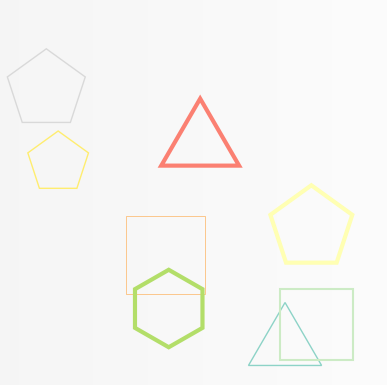[{"shape": "triangle", "thickness": 1, "radius": 0.54, "center": [0.736, 0.105]}, {"shape": "pentagon", "thickness": 3, "radius": 0.56, "center": [0.803, 0.408]}, {"shape": "triangle", "thickness": 3, "radius": 0.58, "center": [0.517, 0.628]}, {"shape": "square", "thickness": 0.5, "radius": 0.51, "center": [0.427, 0.338]}, {"shape": "hexagon", "thickness": 3, "radius": 0.5, "center": [0.435, 0.199]}, {"shape": "pentagon", "thickness": 1, "radius": 0.53, "center": [0.12, 0.768]}, {"shape": "square", "thickness": 1.5, "radius": 0.47, "center": [0.817, 0.157]}, {"shape": "pentagon", "thickness": 1, "radius": 0.41, "center": [0.15, 0.577]}]